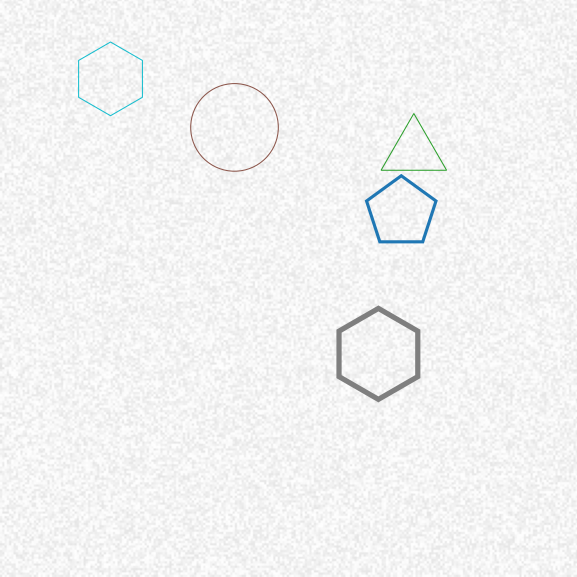[{"shape": "pentagon", "thickness": 1.5, "radius": 0.32, "center": [0.695, 0.632]}, {"shape": "triangle", "thickness": 0.5, "radius": 0.33, "center": [0.717, 0.737]}, {"shape": "circle", "thickness": 0.5, "radius": 0.38, "center": [0.406, 0.779]}, {"shape": "hexagon", "thickness": 2.5, "radius": 0.39, "center": [0.655, 0.386]}, {"shape": "hexagon", "thickness": 0.5, "radius": 0.32, "center": [0.191, 0.863]}]